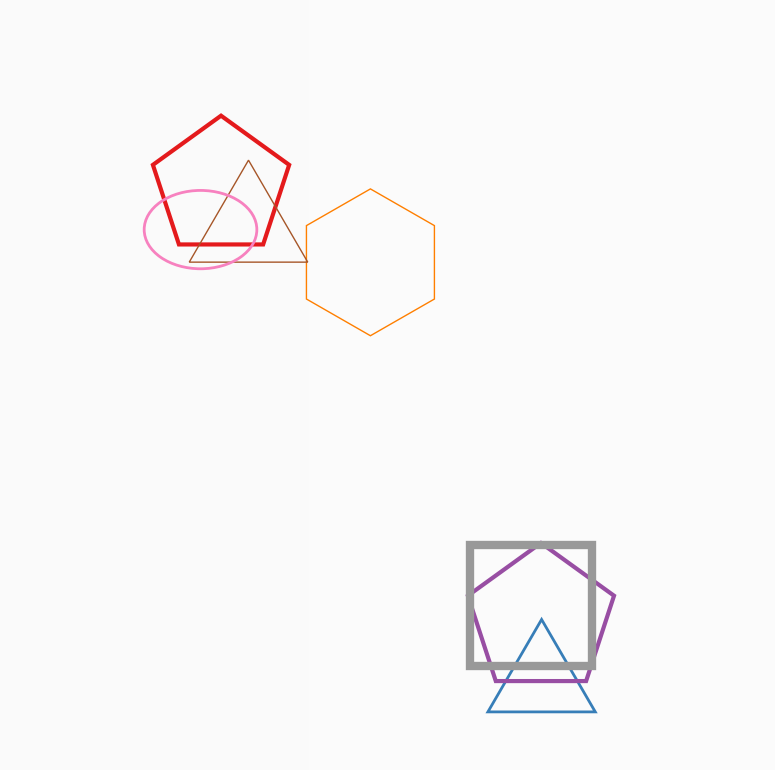[{"shape": "pentagon", "thickness": 1.5, "radius": 0.46, "center": [0.285, 0.757]}, {"shape": "triangle", "thickness": 1, "radius": 0.4, "center": [0.699, 0.115]}, {"shape": "pentagon", "thickness": 1.5, "radius": 0.5, "center": [0.698, 0.196]}, {"shape": "hexagon", "thickness": 0.5, "radius": 0.48, "center": [0.478, 0.659]}, {"shape": "triangle", "thickness": 0.5, "radius": 0.44, "center": [0.321, 0.704]}, {"shape": "oval", "thickness": 1, "radius": 0.36, "center": [0.259, 0.702]}, {"shape": "square", "thickness": 3, "radius": 0.39, "center": [0.685, 0.214]}]